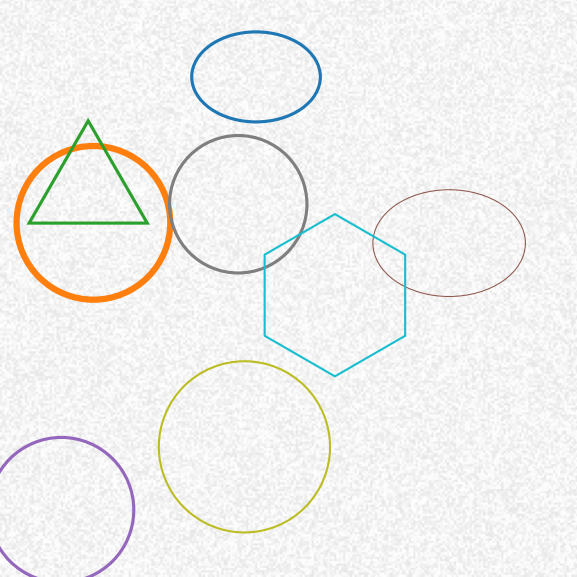[{"shape": "oval", "thickness": 1.5, "radius": 0.56, "center": [0.443, 0.866]}, {"shape": "circle", "thickness": 3, "radius": 0.67, "center": [0.162, 0.613]}, {"shape": "triangle", "thickness": 1.5, "radius": 0.59, "center": [0.153, 0.672]}, {"shape": "circle", "thickness": 1.5, "radius": 0.63, "center": [0.106, 0.116]}, {"shape": "oval", "thickness": 0.5, "radius": 0.66, "center": [0.778, 0.578]}, {"shape": "circle", "thickness": 1.5, "radius": 0.6, "center": [0.413, 0.645]}, {"shape": "circle", "thickness": 1, "radius": 0.74, "center": [0.423, 0.225]}, {"shape": "hexagon", "thickness": 1, "radius": 0.7, "center": [0.58, 0.488]}]